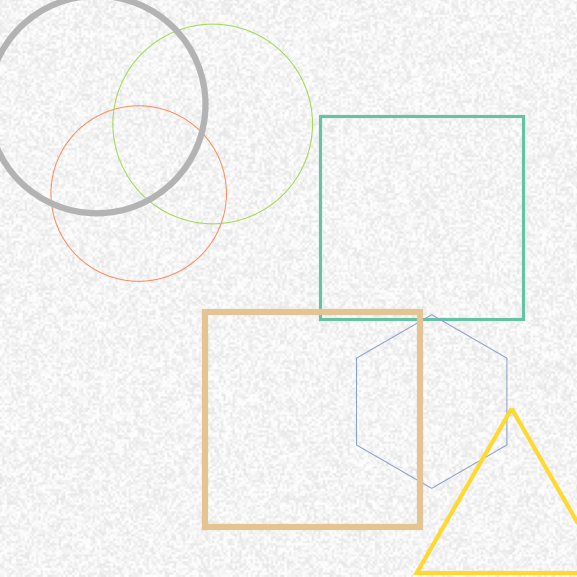[{"shape": "square", "thickness": 1.5, "radius": 0.88, "center": [0.729, 0.623]}, {"shape": "circle", "thickness": 0.5, "radius": 0.76, "center": [0.24, 0.664]}, {"shape": "hexagon", "thickness": 0.5, "radius": 0.75, "center": [0.748, 0.304]}, {"shape": "circle", "thickness": 0.5, "radius": 0.86, "center": [0.368, 0.784]}, {"shape": "triangle", "thickness": 2, "radius": 0.95, "center": [0.886, 0.102]}, {"shape": "square", "thickness": 3, "radius": 0.93, "center": [0.541, 0.272]}, {"shape": "circle", "thickness": 3, "radius": 0.94, "center": [0.167, 0.818]}]